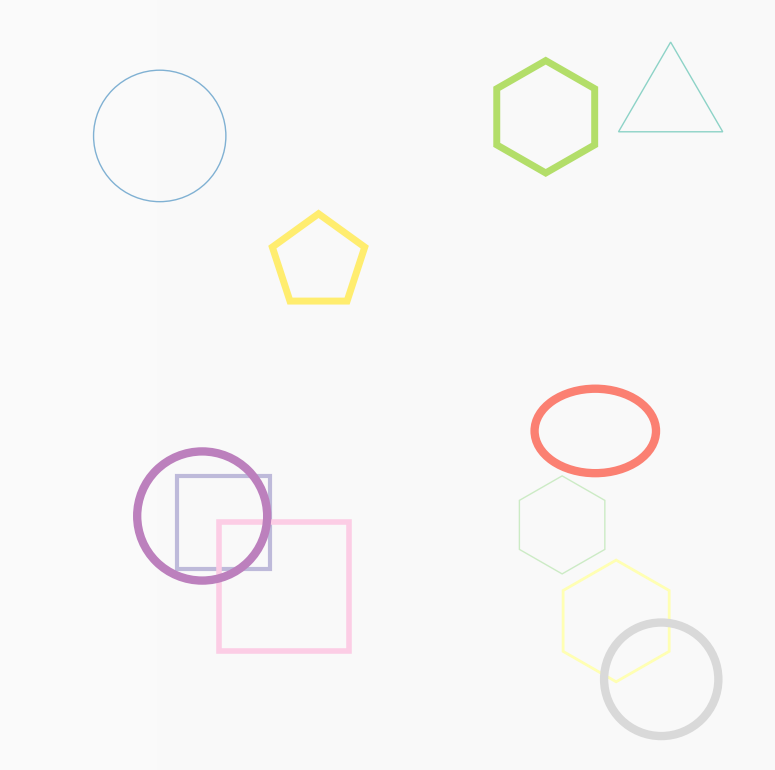[{"shape": "triangle", "thickness": 0.5, "radius": 0.39, "center": [0.865, 0.868]}, {"shape": "hexagon", "thickness": 1, "radius": 0.4, "center": [0.795, 0.194]}, {"shape": "square", "thickness": 1.5, "radius": 0.3, "center": [0.288, 0.321]}, {"shape": "oval", "thickness": 3, "radius": 0.39, "center": [0.768, 0.44]}, {"shape": "circle", "thickness": 0.5, "radius": 0.43, "center": [0.206, 0.823]}, {"shape": "hexagon", "thickness": 2.5, "radius": 0.36, "center": [0.704, 0.848]}, {"shape": "square", "thickness": 2, "radius": 0.42, "center": [0.367, 0.238]}, {"shape": "circle", "thickness": 3, "radius": 0.37, "center": [0.853, 0.118]}, {"shape": "circle", "thickness": 3, "radius": 0.42, "center": [0.261, 0.33]}, {"shape": "hexagon", "thickness": 0.5, "radius": 0.32, "center": [0.725, 0.318]}, {"shape": "pentagon", "thickness": 2.5, "radius": 0.31, "center": [0.411, 0.66]}]